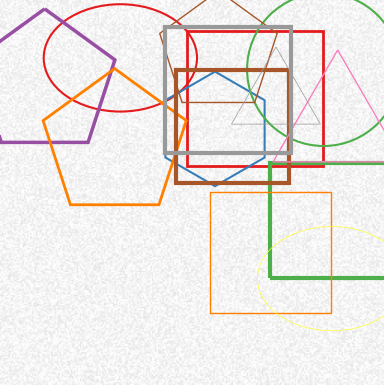[{"shape": "oval", "thickness": 1.5, "radius": 1.0, "center": [0.313, 0.85]}, {"shape": "square", "thickness": 2, "radius": 0.88, "center": [0.662, 0.743]}, {"shape": "hexagon", "thickness": 1.5, "radius": 0.74, "center": [0.558, 0.665]}, {"shape": "square", "thickness": 3, "radius": 0.75, "center": [0.851, 0.427]}, {"shape": "circle", "thickness": 1.5, "radius": 0.99, "center": [0.841, 0.82]}, {"shape": "pentagon", "thickness": 2.5, "radius": 0.96, "center": [0.116, 0.785]}, {"shape": "square", "thickness": 1, "radius": 0.79, "center": [0.701, 0.344]}, {"shape": "pentagon", "thickness": 2, "radius": 0.98, "center": [0.298, 0.626]}, {"shape": "oval", "thickness": 0.5, "radius": 0.97, "center": [0.862, 0.276]}, {"shape": "pentagon", "thickness": 1, "radius": 0.8, "center": [0.567, 0.864]}, {"shape": "square", "thickness": 3, "radius": 0.73, "center": [0.603, 0.672]}, {"shape": "triangle", "thickness": 1, "radius": 0.97, "center": [0.877, 0.676]}, {"shape": "triangle", "thickness": 0.5, "radius": 0.67, "center": [0.717, 0.744]}, {"shape": "square", "thickness": 3, "radius": 0.82, "center": [0.592, 0.767]}]